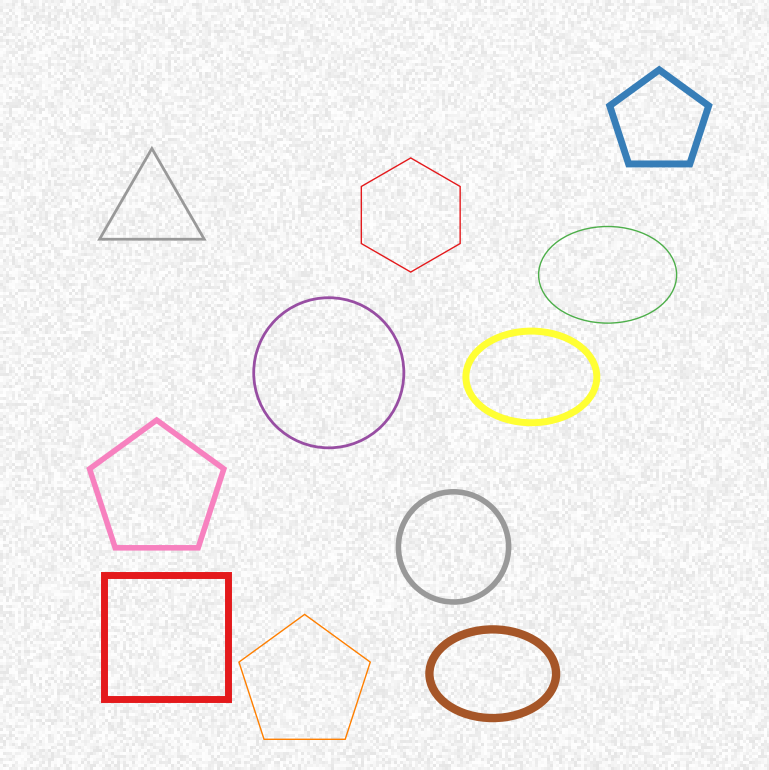[{"shape": "hexagon", "thickness": 0.5, "radius": 0.37, "center": [0.533, 0.721]}, {"shape": "square", "thickness": 2.5, "radius": 0.4, "center": [0.216, 0.173]}, {"shape": "pentagon", "thickness": 2.5, "radius": 0.34, "center": [0.856, 0.842]}, {"shape": "oval", "thickness": 0.5, "radius": 0.45, "center": [0.789, 0.643]}, {"shape": "circle", "thickness": 1, "radius": 0.49, "center": [0.427, 0.516]}, {"shape": "pentagon", "thickness": 0.5, "radius": 0.45, "center": [0.396, 0.112]}, {"shape": "oval", "thickness": 2.5, "radius": 0.43, "center": [0.69, 0.51]}, {"shape": "oval", "thickness": 3, "radius": 0.41, "center": [0.64, 0.125]}, {"shape": "pentagon", "thickness": 2, "radius": 0.46, "center": [0.203, 0.363]}, {"shape": "triangle", "thickness": 1, "radius": 0.39, "center": [0.197, 0.729]}, {"shape": "circle", "thickness": 2, "radius": 0.36, "center": [0.589, 0.29]}]